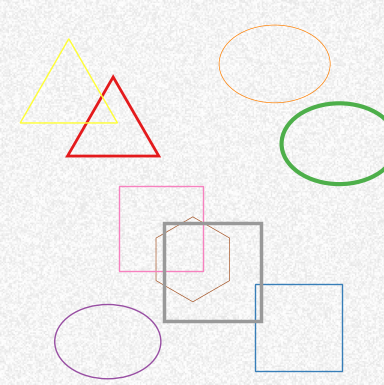[{"shape": "triangle", "thickness": 2, "radius": 0.68, "center": [0.294, 0.663]}, {"shape": "square", "thickness": 1, "radius": 0.57, "center": [0.775, 0.149]}, {"shape": "oval", "thickness": 3, "radius": 0.75, "center": [0.881, 0.627]}, {"shape": "oval", "thickness": 1, "radius": 0.69, "center": [0.28, 0.113]}, {"shape": "oval", "thickness": 0.5, "radius": 0.72, "center": [0.713, 0.834]}, {"shape": "triangle", "thickness": 1, "radius": 0.73, "center": [0.179, 0.754]}, {"shape": "hexagon", "thickness": 0.5, "radius": 0.55, "center": [0.501, 0.326]}, {"shape": "square", "thickness": 1, "radius": 0.55, "center": [0.418, 0.407]}, {"shape": "square", "thickness": 2.5, "radius": 0.63, "center": [0.552, 0.294]}]